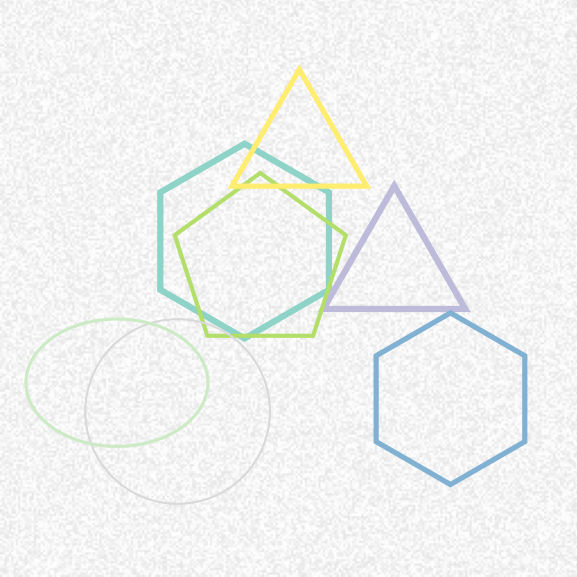[{"shape": "hexagon", "thickness": 3, "radius": 0.84, "center": [0.424, 0.582]}, {"shape": "triangle", "thickness": 3, "radius": 0.71, "center": [0.683, 0.535]}, {"shape": "hexagon", "thickness": 2.5, "radius": 0.74, "center": [0.78, 0.309]}, {"shape": "pentagon", "thickness": 2, "radius": 0.78, "center": [0.451, 0.544]}, {"shape": "circle", "thickness": 1, "radius": 0.8, "center": [0.308, 0.287]}, {"shape": "oval", "thickness": 1.5, "radius": 0.79, "center": [0.202, 0.336]}, {"shape": "triangle", "thickness": 2.5, "radius": 0.67, "center": [0.518, 0.744]}]